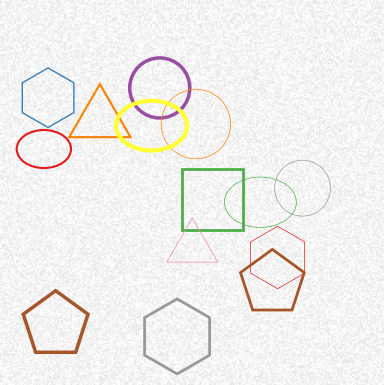[{"shape": "oval", "thickness": 1.5, "radius": 0.35, "center": [0.114, 0.613]}, {"shape": "hexagon", "thickness": 0.5, "radius": 0.41, "center": [0.721, 0.331]}, {"shape": "hexagon", "thickness": 1, "radius": 0.39, "center": [0.125, 0.746]}, {"shape": "oval", "thickness": 0.5, "radius": 0.47, "center": [0.676, 0.475]}, {"shape": "square", "thickness": 2, "radius": 0.4, "center": [0.553, 0.483]}, {"shape": "circle", "thickness": 2.5, "radius": 0.39, "center": [0.415, 0.772]}, {"shape": "triangle", "thickness": 1.5, "radius": 0.46, "center": [0.259, 0.69]}, {"shape": "circle", "thickness": 0.5, "radius": 0.45, "center": [0.509, 0.678]}, {"shape": "oval", "thickness": 3, "radius": 0.46, "center": [0.394, 0.674]}, {"shape": "pentagon", "thickness": 2.5, "radius": 0.44, "center": [0.145, 0.156]}, {"shape": "pentagon", "thickness": 2, "radius": 0.44, "center": [0.707, 0.265]}, {"shape": "triangle", "thickness": 0.5, "radius": 0.38, "center": [0.499, 0.357]}, {"shape": "circle", "thickness": 0.5, "radius": 0.36, "center": [0.786, 0.511]}, {"shape": "hexagon", "thickness": 2, "radius": 0.49, "center": [0.46, 0.126]}]